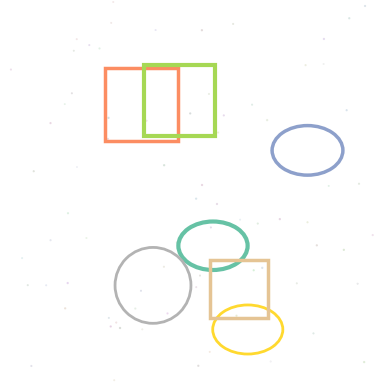[{"shape": "oval", "thickness": 3, "radius": 0.45, "center": [0.553, 0.362]}, {"shape": "square", "thickness": 2.5, "radius": 0.47, "center": [0.368, 0.729]}, {"shape": "oval", "thickness": 2.5, "radius": 0.46, "center": [0.799, 0.609]}, {"shape": "square", "thickness": 3, "radius": 0.46, "center": [0.466, 0.738]}, {"shape": "oval", "thickness": 2, "radius": 0.46, "center": [0.644, 0.144]}, {"shape": "square", "thickness": 2.5, "radius": 0.37, "center": [0.621, 0.25]}, {"shape": "circle", "thickness": 2, "radius": 0.49, "center": [0.397, 0.259]}]